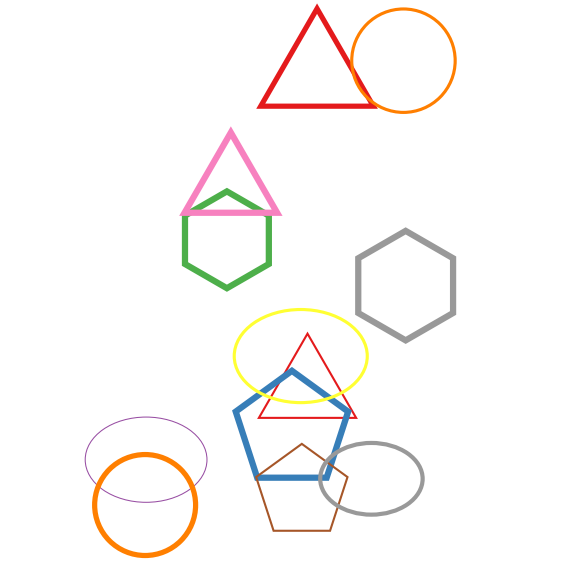[{"shape": "triangle", "thickness": 1, "radius": 0.49, "center": [0.532, 0.324]}, {"shape": "triangle", "thickness": 2.5, "radius": 0.56, "center": [0.549, 0.872]}, {"shape": "pentagon", "thickness": 3, "radius": 0.51, "center": [0.505, 0.255]}, {"shape": "hexagon", "thickness": 3, "radius": 0.42, "center": [0.393, 0.584]}, {"shape": "oval", "thickness": 0.5, "radius": 0.53, "center": [0.253, 0.203]}, {"shape": "circle", "thickness": 1.5, "radius": 0.45, "center": [0.699, 0.894]}, {"shape": "circle", "thickness": 2.5, "radius": 0.44, "center": [0.251, 0.125]}, {"shape": "oval", "thickness": 1.5, "radius": 0.58, "center": [0.521, 0.383]}, {"shape": "pentagon", "thickness": 1, "radius": 0.42, "center": [0.523, 0.147]}, {"shape": "triangle", "thickness": 3, "radius": 0.46, "center": [0.4, 0.677]}, {"shape": "hexagon", "thickness": 3, "radius": 0.47, "center": [0.702, 0.505]}, {"shape": "oval", "thickness": 2, "radius": 0.44, "center": [0.643, 0.17]}]